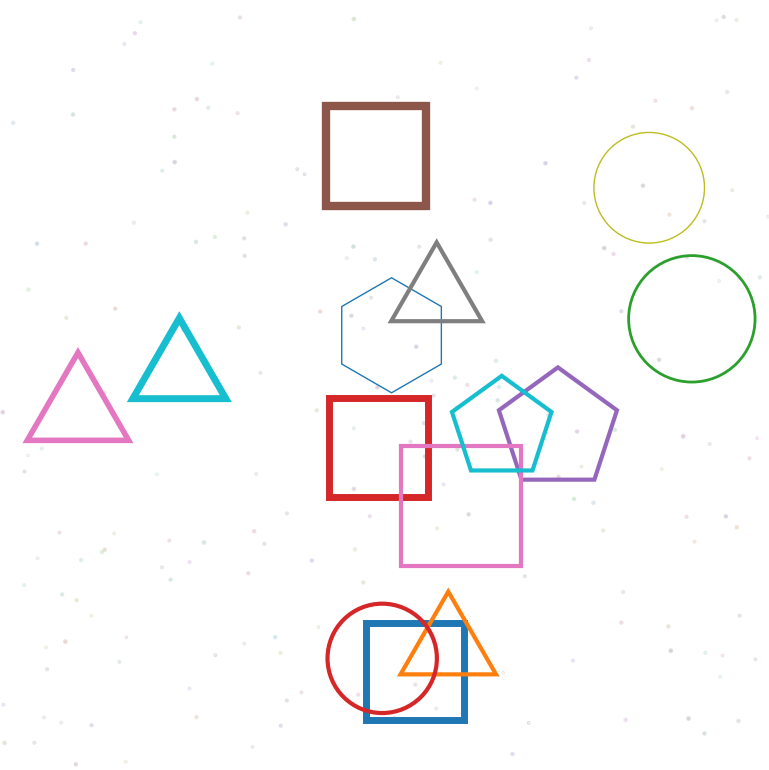[{"shape": "square", "thickness": 2.5, "radius": 0.32, "center": [0.539, 0.128]}, {"shape": "hexagon", "thickness": 0.5, "radius": 0.37, "center": [0.508, 0.565]}, {"shape": "triangle", "thickness": 1.5, "radius": 0.36, "center": [0.582, 0.16]}, {"shape": "circle", "thickness": 1, "radius": 0.41, "center": [0.899, 0.586]}, {"shape": "circle", "thickness": 1.5, "radius": 0.36, "center": [0.496, 0.145]}, {"shape": "square", "thickness": 2.5, "radius": 0.32, "center": [0.492, 0.419]}, {"shape": "pentagon", "thickness": 1.5, "radius": 0.4, "center": [0.725, 0.442]}, {"shape": "square", "thickness": 3, "radius": 0.32, "center": [0.488, 0.797]}, {"shape": "triangle", "thickness": 2, "radius": 0.38, "center": [0.101, 0.466]}, {"shape": "square", "thickness": 1.5, "radius": 0.39, "center": [0.598, 0.343]}, {"shape": "triangle", "thickness": 1.5, "radius": 0.34, "center": [0.567, 0.617]}, {"shape": "circle", "thickness": 0.5, "radius": 0.36, "center": [0.843, 0.756]}, {"shape": "triangle", "thickness": 2.5, "radius": 0.35, "center": [0.233, 0.517]}, {"shape": "pentagon", "thickness": 1.5, "radius": 0.34, "center": [0.652, 0.444]}]